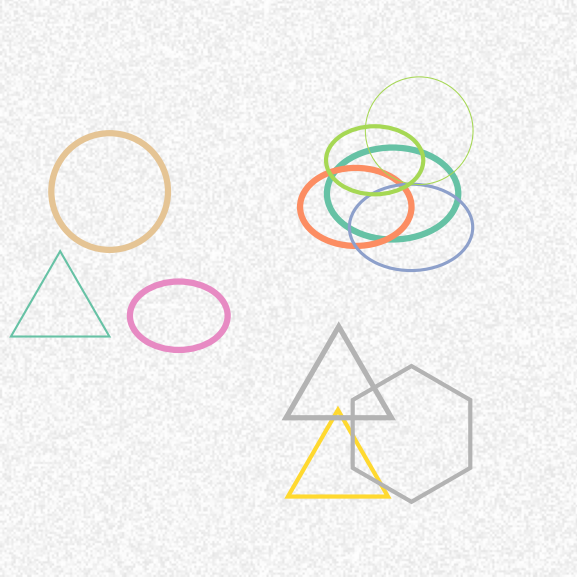[{"shape": "oval", "thickness": 3, "radius": 0.57, "center": [0.68, 0.664]}, {"shape": "triangle", "thickness": 1, "radius": 0.49, "center": [0.104, 0.466]}, {"shape": "oval", "thickness": 3, "radius": 0.48, "center": [0.616, 0.641]}, {"shape": "oval", "thickness": 1.5, "radius": 0.53, "center": [0.712, 0.605]}, {"shape": "oval", "thickness": 3, "radius": 0.42, "center": [0.31, 0.452]}, {"shape": "oval", "thickness": 2, "radius": 0.42, "center": [0.649, 0.722]}, {"shape": "circle", "thickness": 0.5, "radius": 0.47, "center": [0.726, 0.773]}, {"shape": "triangle", "thickness": 2, "radius": 0.5, "center": [0.585, 0.189]}, {"shape": "circle", "thickness": 3, "radius": 0.51, "center": [0.19, 0.667]}, {"shape": "triangle", "thickness": 2.5, "radius": 0.53, "center": [0.587, 0.328]}, {"shape": "hexagon", "thickness": 2, "radius": 0.59, "center": [0.713, 0.248]}]